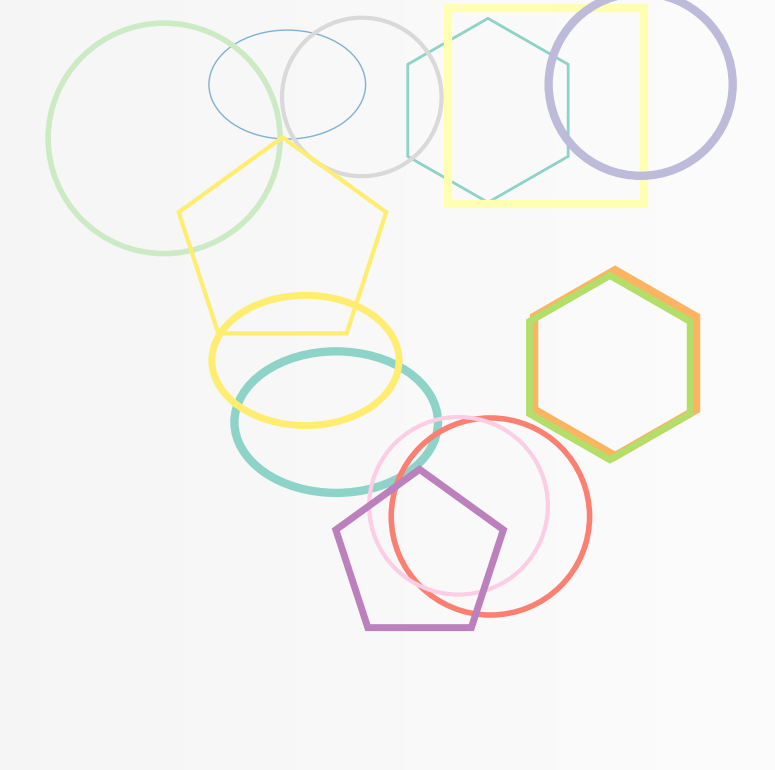[{"shape": "oval", "thickness": 3, "radius": 0.66, "center": [0.434, 0.452]}, {"shape": "hexagon", "thickness": 1, "radius": 0.6, "center": [0.63, 0.857]}, {"shape": "square", "thickness": 3, "radius": 0.63, "center": [0.705, 0.862]}, {"shape": "circle", "thickness": 3, "radius": 0.59, "center": [0.827, 0.89]}, {"shape": "circle", "thickness": 2, "radius": 0.64, "center": [0.633, 0.329]}, {"shape": "oval", "thickness": 0.5, "radius": 0.51, "center": [0.371, 0.89]}, {"shape": "hexagon", "thickness": 3, "radius": 0.6, "center": [0.794, 0.528]}, {"shape": "hexagon", "thickness": 2.5, "radius": 0.6, "center": [0.787, 0.523]}, {"shape": "circle", "thickness": 1.5, "radius": 0.58, "center": [0.592, 0.343]}, {"shape": "circle", "thickness": 1.5, "radius": 0.51, "center": [0.467, 0.874]}, {"shape": "pentagon", "thickness": 2.5, "radius": 0.57, "center": [0.541, 0.277]}, {"shape": "circle", "thickness": 2, "radius": 0.75, "center": [0.212, 0.82]}, {"shape": "pentagon", "thickness": 1.5, "radius": 0.7, "center": [0.364, 0.681]}, {"shape": "oval", "thickness": 2.5, "radius": 0.6, "center": [0.394, 0.532]}]